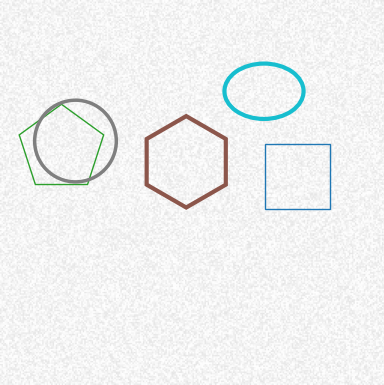[{"shape": "square", "thickness": 1, "radius": 0.42, "center": [0.774, 0.542]}, {"shape": "pentagon", "thickness": 1, "radius": 0.58, "center": [0.16, 0.614]}, {"shape": "hexagon", "thickness": 3, "radius": 0.59, "center": [0.484, 0.58]}, {"shape": "circle", "thickness": 2.5, "radius": 0.53, "center": [0.196, 0.634]}, {"shape": "oval", "thickness": 3, "radius": 0.51, "center": [0.686, 0.763]}]